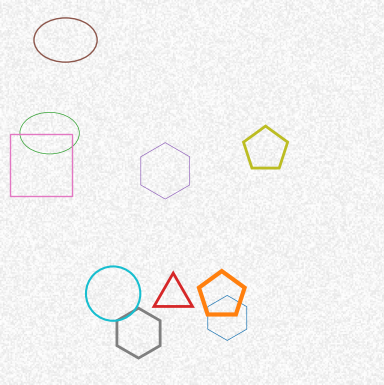[{"shape": "hexagon", "thickness": 0.5, "radius": 0.29, "center": [0.59, 0.174]}, {"shape": "pentagon", "thickness": 3, "radius": 0.31, "center": [0.576, 0.234]}, {"shape": "oval", "thickness": 0.5, "radius": 0.39, "center": [0.129, 0.654]}, {"shape": "triangle", "thickness": 2, "radius": 0.29, "center": [0.45, 0.233]}, {"shape": "hexagon", "thickness": 0.5, "radius": 0.37, "center": [0.429, 0.556]}, {"shape": "oval", "thickness": 1, "radius": 0.41, "center": [0.17, 0.896]}, {"shape": "square", "thickness": 1, "radius": 0.4, "center": [0.106, 0.572]}, {"shape": "hexagon", "thickness": 2, "radius": 0.32, "center": [0.36, 0.135]}, {"shape": "pentagon", "thickness": 2, "radius": 0.3, "center": [0.69, 0.612]}, {"shape": "circle", "thickness": 1.5, "radius": 0.35, "center": [0.294, 0.237]}]